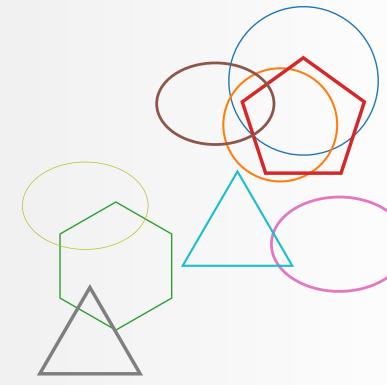[{"shape": "circle", "thickness": 1, "radius": 0.96, "center": [0.783, 0.79]}, {"shape": "circle", "thickness": 1.5, "radius": 0.73, "center": [0.723, 0.676]}, {"shape": "hexagon", "thickness": 1, "radius": 0.83, "center": [0.299, 0.309]}, {"shape": "pentagon", "thickness": 2.5, "radius": 0.83, "center": [0.783, 0.684]}, {"shape": "oval", "thickness": 2, "radius": 0.76, "center": [0.556, 0.731]}, {"shape": "oval", "thickness": 2, "radius": 0.88, "center": [0.875, 0.366]}, {"shape": "triangle", "thickness": 2.5, "radius": 0.75, "center": [0.232, 0.104]}, {"shape": "oval", "thickness": 0.5, "radius": 0.81, "center": [0.22, 0.466]}, {"shape": "triangle", "thickness": 1.5, "radius": 0.82, "center": [0.613, 0.391]}]